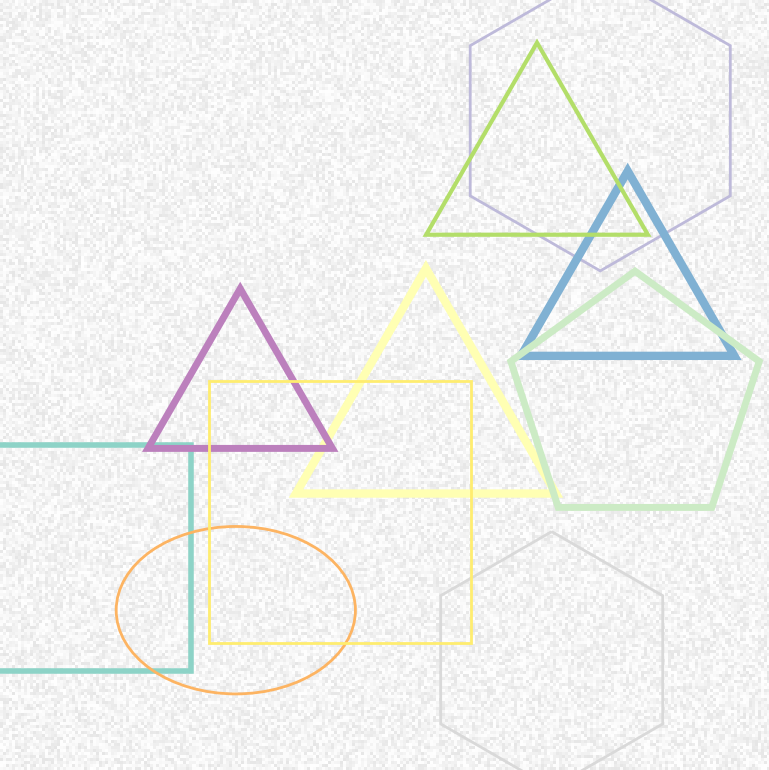[{"shape": "square", "thickness": 2, "radius": 0.73, "center": [0.1, 0.275]}, {"shape": "triangle", "thickness": 3, "radius": 0.97, "center": [0.553, 0.457]}, {"shape": "hexagon", "thickness": 1, "radius": 0.98, "center": [0.78, 0.843]}, {"shape": "triangle", "thickness": 3, "radius": 0.8, "center": [0.815, 0.618]}, {"shape": "oval", "thickness": 1, "radius": 0.78, "center": [0.306, 0.208]}, {"shape": "triangle", "thickness": 1.5, "radius": 0.83, "center": [0.697, 0.778]}, {"shape": "hexagon", "thickness": 1, "radius": 0.83, "center": [0.717, 0.143]}, {"shape": "triangle", "thickness": 2.5, "radius": 0.69, "center": [0.312, 0.487]}, {"shape": "pentagon", "thickness": 2.5, "radius": 0.85, "center": [0.825, 0.478]}, {"shape": "square", "thickness": 1, "radius": 0.85, "center": [0.441, 0.335]}]